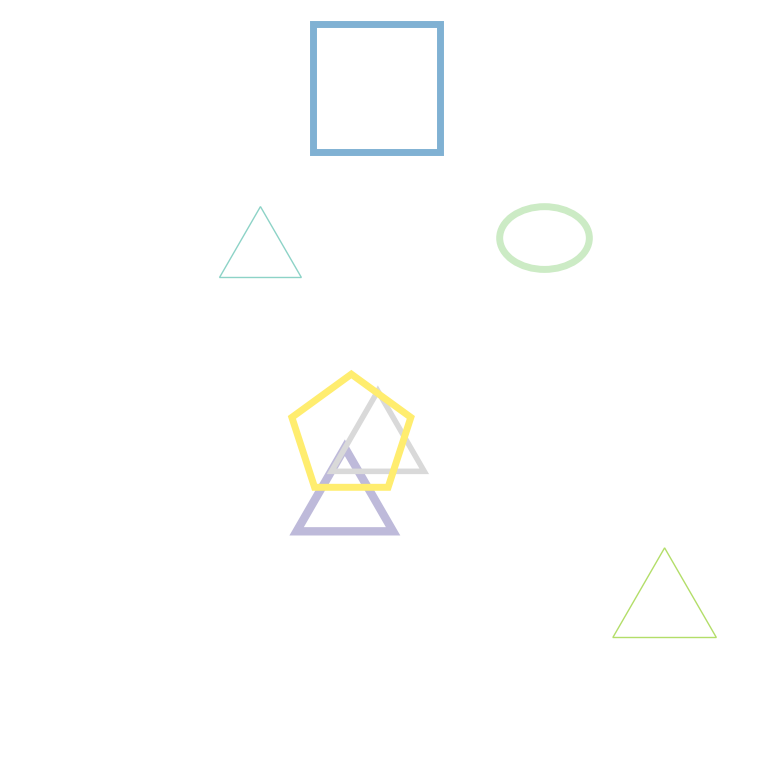[{"shape": "triangle", "thickness": 0.5, "radius": 0.31, "center": [0.338, 0.67]}, {"shape": "triangle", "thickness": 3, "radius": 0.36, "center": [0.448, 0.346]}, {"shape": "square", "thickness": 2.5, "radius": 0.41, "center": [0.489, 0.886]}, {"shape": "triangle", "thickness": 0.5, "radius": 0.39, "center": [0.863, 0.211]}, {"shape": "triangle", "thickness": 2, "radius": 0.35, "center": [0.491, 0.423]}, {"shape": "oval", "thickness": 2.5, "radius": 0.29, "center": [0.707, 0.691]}, {"shape": "pentagon", "thickness": 2.5, "radius": 0.41, "center": [0.456, 0.433]}]